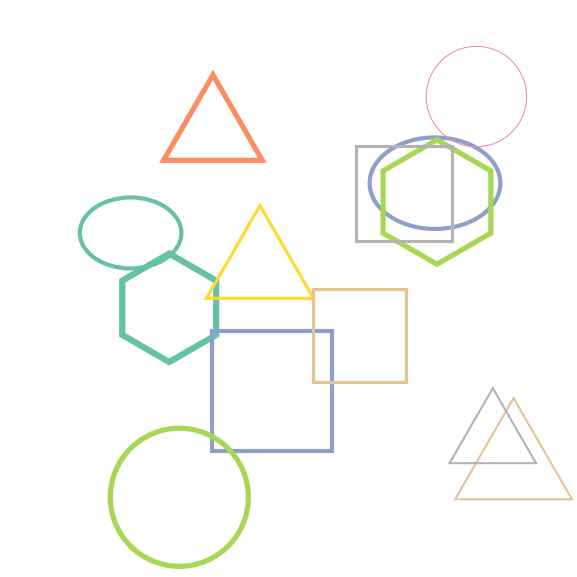[{"shape": "oval", "thickness": 2, "radius": 0.44, "center": [0.226, 0.596]}, {"shape": "hexagon", "thickness": 3, "radius": 0.47, "center": [0.293, 0.466]}, {"shape": "triangle", "thickness": 2.5, "radius": 0.49, "center": [0.369, 0.771]}, {"shape": "oval", "thickness": 2, "radius": 0.57, "center": [0.753, 0.682]}, {"shape": "square", "thickness": 2, "radius": 0.52, "center": [0.47, 0.322]}, {"shape": "circle", "thickness": 0.5, "radius": 0.43, "center": [0.825, 0.832]}, {"shape": "hexagon", "thickness": 2.5, "radius": 0.54, "center": [0.757, 0.649]}, {"shape": "circle", "thickness": 2.5, "radius": 0.6, "center": [0.311, 0.138]}, {"shape": "triangle", "thickness": 1.5, "radius": 0.54, "center": [0.45, 0.536]}, {"shape": "square", "thickness": 1.5, "radius": 0.4, "center": [0.623, 0.419]}, {"shape": "triangle", "thickness": 1, "radius": 0.58, "center": [0.889, 0.193]}, {"shape": "triangle", "thickness": 1, "radius": 0.43, "center": [0.853, 0.24]}, {"shape": "square", "thickness": 1.5, "radius": 0.41, "center": [0.699, 0.664]}]